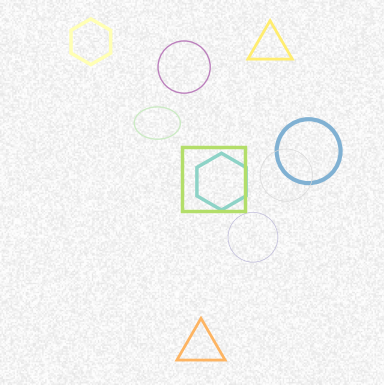[{"shape": "hexagon", "thickness": 2.5, "radius": 0.37, "center": [0.575, 0.528]}, {"shape": "hexagon", "thickness": 2.5, "radius": 0.3, "center": [0.236, 0.892]}, {"shape": "circle", "thickness": 0.5, "radius": 0.32, "center": [0.657, 0.384]}, {"shape": "circle", "thickness": 3, "radius": 0.42, "center": [0.802, 0.607]}, {"shape": "triangle", "thickness": 2, "radius": 0.36, "center": [0.522, 0.101]}, {"shape": "square", "thickness": 2.5, "radius": 0.41, "center": [0.555, 0.535]}, {"shape": "circle", "thickness": 0.5, "radius": 0.34, "center": [0.744, 0.545]}, {"shape": "circle", "thickness": 1, "radius": 0.34, "center": [0.478, 0.826]}, {"shape": "oval", "thickness": 1, "radius": 0.3, "center": [0.409, 0.68]}, {"shape": "triangle", "thickness": 2, "radius": 0.33, "center": [0.702, 0.88]}]